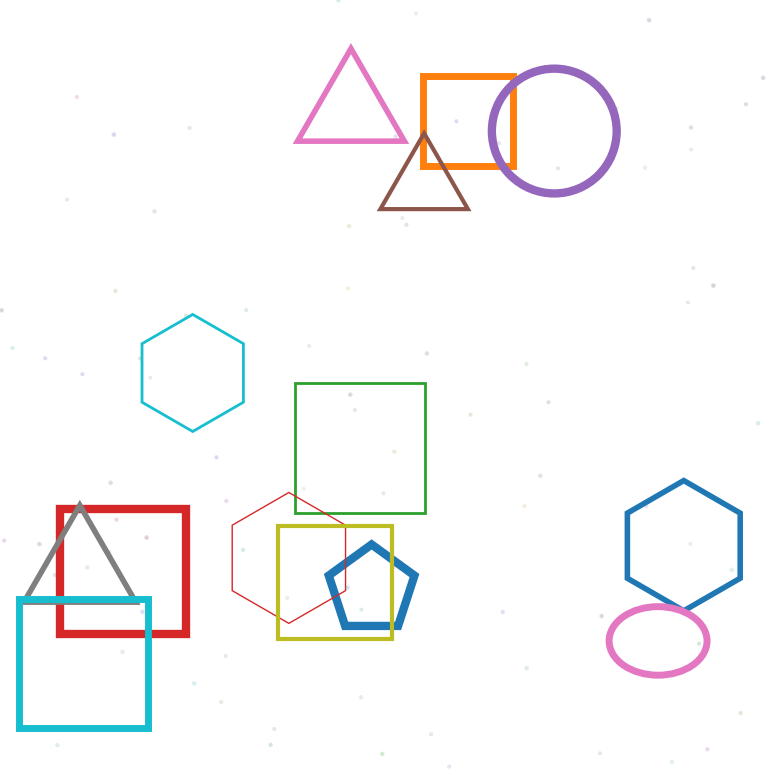[{"shape": "pentagon", "thickness": 3, "radius": 0.29, "center": [0.483, 0.234]}, {"shape": "hexagon", "thickness": 2, "radius": 0.42, "center": [0.888, 0.291]}, {"shape": "square", "thickness": 2.5, "radius": 0.29, "center": [0.608, 0.843]}, {"shape": "square", "thickness": 1, "radius": 0.42, "center": [0.468, 0.418]}, {"shape": "square", "thickness": 3, "radius": 0.41, "center": [0.16, 0.258]}, {"shape": "hexagon", "thickness": 0.5, "radius": 0.42, "center": [0.375, 0.275]}, {"shape": "circle", "thickness": 3, "radius": 0.41, "center": [0.72, 0.83]}, {"shape": "triangle", "thickness": 1.5, "radius": 0.33, "center": [0.551, 0.761]}, {"shape": "triangle", "thickness": 2, "radius": 0.4, "center": [0.456, 0.857]}, {"shape": "oval", "thickness": 2.5, "radius": 0.32, "center": [0.855, 0.168]}, {"shape": "triangle", "thickness": 2, "radius": 0.42, "center": [0.104, 0.26]}, {"shape": "square", "thickness": 1.5, "radius": 0.37, "center": [0.435, 0.244]}, {"shape": "square", "thickness": 2.5, "radius": 0.42, "center": [0.109, 0.138]}, {"shape": "hexagon", "thickness": 1, "radius": 0.38, "center": [0.25, 0.516]}]